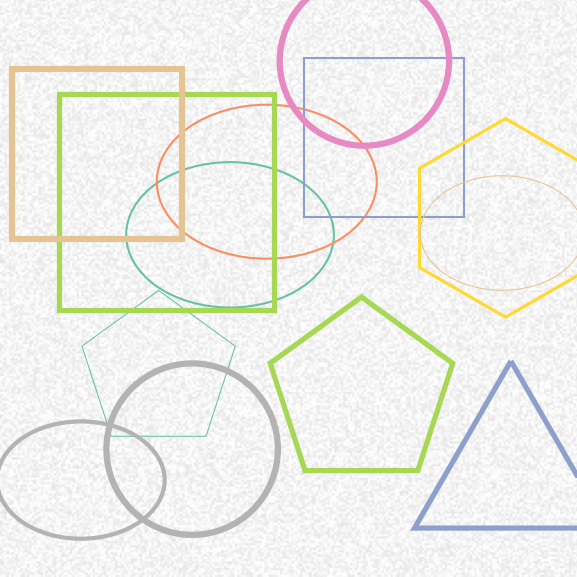[{"shape": "pentagon", "thickness": 0.5, "radius": 0.7, "center": [0.275, 0.357]}, {"shape": "oval", "thickness": 1, "radius": 0.9, "center": [0.398, 0.593]}, {"shape": "oval", "thickness": 1, "radius": 0.95, "center": [0.462, 0.684]}, {"shape": "square", "thickness": 1, "radius": 0.69, "center": [0.665, 0.761]}, {"shape": "triangle", "thickness": 2.5, "radius": 0.96, "center": [0.885, 0.181]}, {"shape": "circle", "thickness": 3, "radius": 0.73, "center": [0.631, 0.893]}, {"shape": "pentagon", "thickness": 2.5, "radius": 0.83, "center": [0.626, 0.319]}, {"shape": "square", "thickness": 2.5, "radius": 0.93, "center": [0.288, 0.65]}, {"shape": "hexagon", "thickness": 1.5, "radius": 0.86, "center": [0.875, 0.622]}, {"shape": "square", "thickness": 3, "radius": 0.74, "center": [0.168, 0.732]}, {"shape": "oval", "thickness": 0.5, "radius": 0.71, "center": [0.87, 0.596]}, {"shape": "oval", "thickness": 2, "radius": 0.73, "center": [0.14, 0.168]}, {"shape": "circle", "thickness": 3, "radius": 0.74, "center": [0.333, 0.221]}]